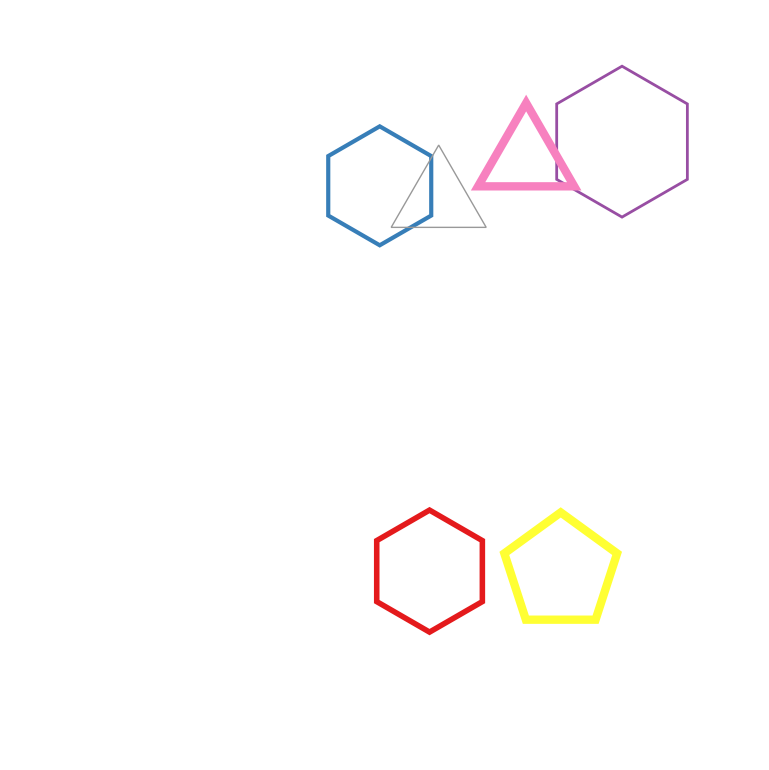[{"shape": "hexagon", "thickness": 2, "radius": 0.4, "center": [0.558, 0.258]}, {"shape": "hexagon", "thickness": 1.5, "radius": 0.39, "center": [0.493, 0.759]}, {"shape": "hexagon", "thickness": 1, "radius": 0.49, "center": [0.808, 0.816]}, {"shape": "pentagon", "thickness": 3, "radius": 0.39, "center": [0.728, 0.258]}, {"shape": "triangle", "thickness": 3, "radius": 0.36, "center": [0.683, 0.794]}, {"shape": "triangle", "thickness": 0.5, "radius": 0.36, "center": [0.57, 0.74]}]